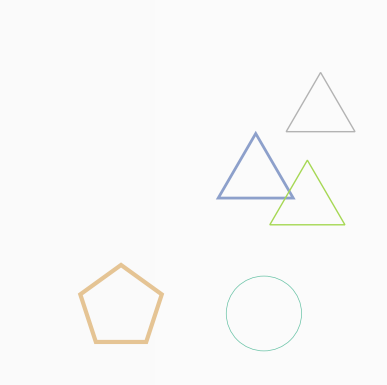[{"shape": "circle", "thickness": 0.5, "radius": 0.49, "center": [0.681, 0.186]}, {"shape": "triangle", "thickness": 2, "radius": 0.56, "center": [0.66, 0.541]}, {"shape": "triangle", "thickness": 1, "radius": 0.56, "center": [0.793, 0.472]}, {"shape": "pentagon", "thickness": 3, "radius": 0.55, "center": [0.312, 0.201]}, {"shape": "triangle", "thickness": 1, "radius": 0.51, "center": [0.827, 0.709]}]